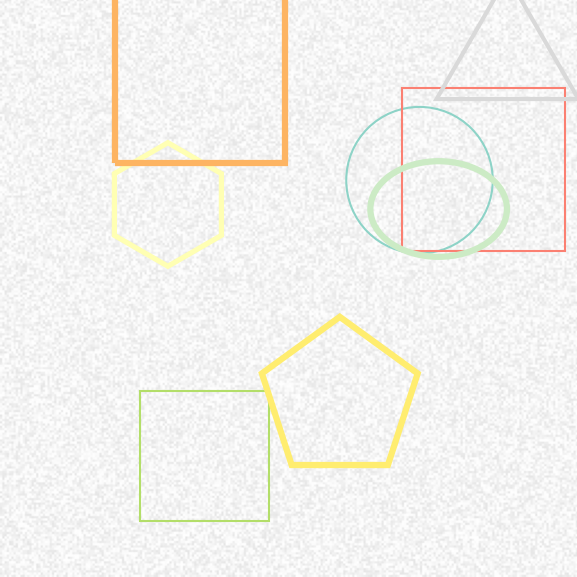[{"shape": "circle", "thickness": 1, "radius": 0.63, "center": [0.726, 0.687]}, {"shape": "hexagon", "thickness": 2.5, "radius": 0.53, "center": [0.291, 0.645]}, {"shape": "square", "thickness": 1, "radius": 0.71, "center": [0.837, 0.706]}, {"shape": "square", "thickness": 3, "radius": 0.74, "center": [0.347, 0.864]}, {"shape": "square", "thickness": 1, "radius": 0.56, "center": [0.354, 0.209]}, {"shape": "triangle", "thickness": 2, "radius": 0.71, "center": [0.879, 0.899]}, {"shape": "oval", "thickness": 3, "radius": 0.59, "center": [0.76, 0.637]}, {"shape": "pentagon", "thickness": 3, "radius": 0.71, "center": [0.588, 0.309]}]